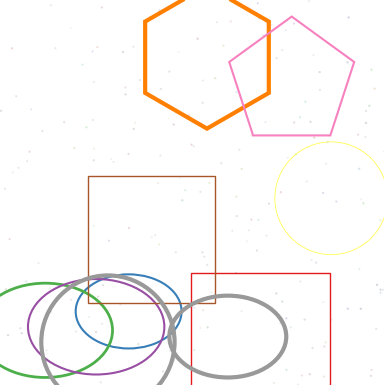[{"shape": "square", "thickness": 1, "radius": 0.9, "center": [0.676, 0.11]}, {"shape": "oval", "thickness": 1.5, "radius": 0.69, "center": [0.334, 0.191]}, {"shape": "oval", "thickness": 2, "radius": 0.87, "center": [0.117, 0.142]}, {"shape": "oval", "thickness": 1.5, "radius": 0.89, "center": [0.25, 0.151]}, {"shape": "hexagon", "thickness": 3, "radius": 0.93, "center": [0.538, 0.851]}, {"shape": "circle", "thickness": 0.5, "radius": 0.73, "center": [0.86, 0.485]}, {"shape": "square", "thickness": 1, "radius": 0.83, "center": [0.394, 0.378]}, {"shape": "pentagon", "thickness": 1.5, "radius": 0.85, "center": [0.758, 0.786]}, {"shape": "oval", "thickness": 3, "radius": 0.76, "center": [0.592, 0.126]}, {"shape": "circle", "thickness": 3, "radius": 0.87, "center": [0.28, 0.112]}]